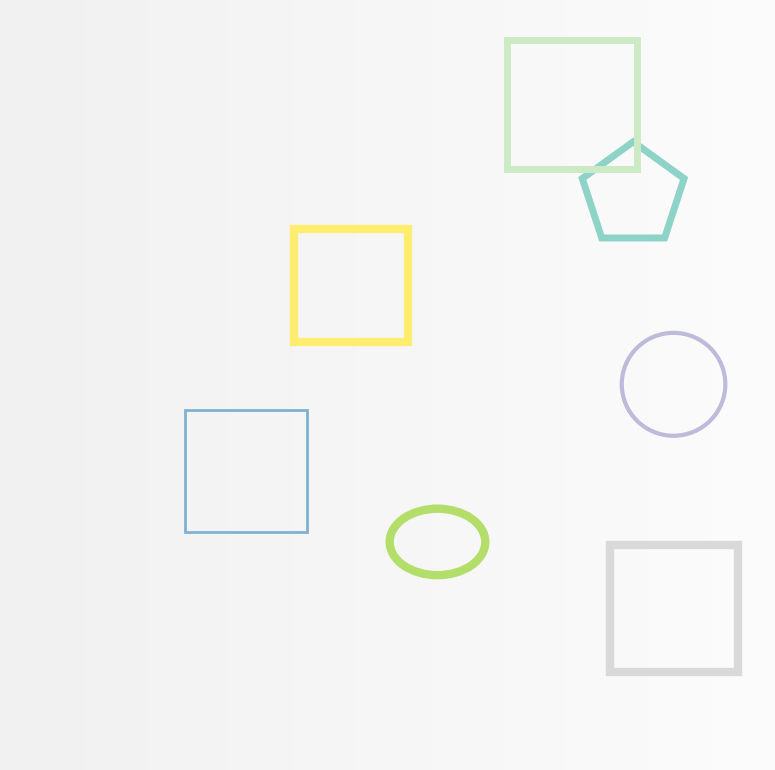[{"shape": "pentagon", "thickness": 2.5, "radius": 0.35, "center": [0.817, 0.747]}, {"shape": "circle", "thickness": 1.5, "radius": 0.33, "center": [0.869, 0.501]}, {"shape": "square", "thickness": 1, "radius": 0.4, "center": [0.317, 0.389]}, {"shape": "oval", "thickness": 3, "radius": 0.31, "center": [0.564, 0.296]}, {"shape": "square", "thickness": 3, "radius": 0.41, "center": [0.87, 0.21]}, {"shape": "square", "thickness": 2.5, "radius": 0.42, "center": [0.738, 0.864]}, {"shape": "square", "thickness": 3, "radius": 0.37, "center": [0.453, 0.629]}]